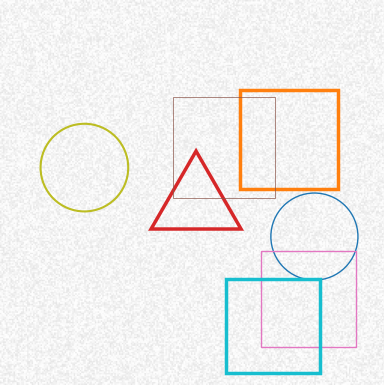[{"shape": "circle", "thickness": 1, "radius": 0.57, "center": [0.817, 0.386]}, {"shape": "square", "thickness": 2.5, "radius": 0.64, "center": [0.751, 0.637]}, {"shape": "triangle", "thickness": 2.5, "radius": 0.67, "center": [0.509, 0.473]}, {"shape": "square", "thickness": 0.5, "radius": 0.66, "center": [0.582, 0.616]}, {"shape": "square", "thickness": 1, "radius": 0.62, "center": [0.801, 0.224]}, {"shape": "circle", "thickness": 1.5, "radius": 0.57, "center": [0.219, 0.565]}, {"shape": "square", "thickness": 2.5, "radius": 0.61, "center": [0.708, 0.153]}]